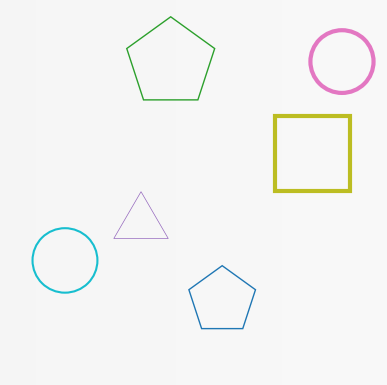[{"shape": "pentagon", "thickness": 1, "radius": 0.45, "center": [0.573, 0.22]}, {"shape": "pentagon", "thickness": 1, "radius": 0.6, "center": [0.441, 0.837]}, {"shape": "triangle", "thickness": 0.5, "radius": 0.41, "center": [0.364, 0.421]}, {"shape": "circle", "thickness": 3, "radius": 0.41, "center": [0.883, 0.84]}, {"shape": "square", "thickness": 3, "radius": 0.48, "center": [0.805, 0.601]}, {"shape": "circle", "thickness": 1.5, "radius": 0.42, "center": [0.168, 0.324]}]